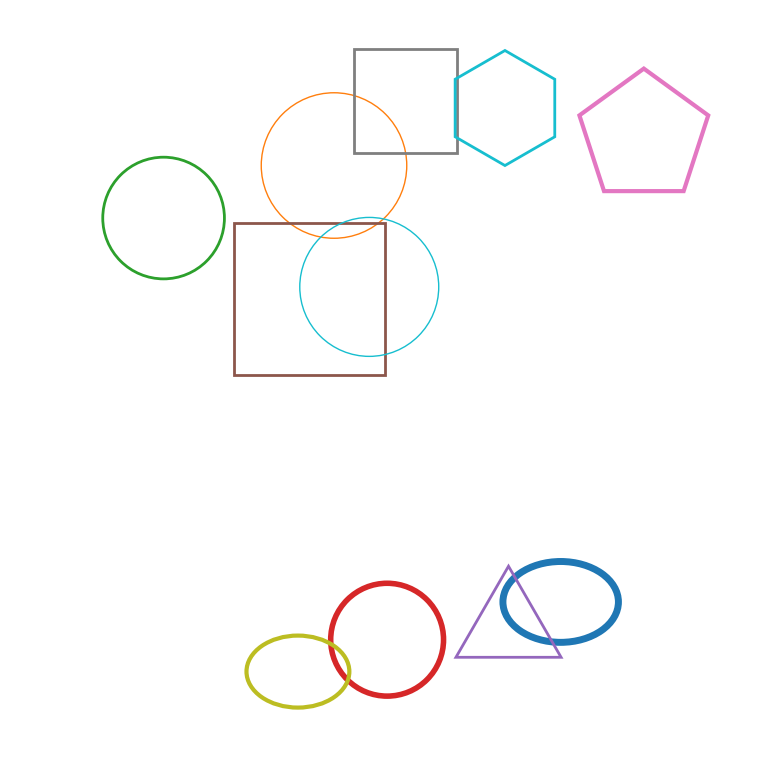[{"shape": "oval", "thickness": 2.5, "radius": 0.37, "center": [0.728, 0.218]}, {"shape": "circle", "thickness": 0.5, "radius": 0.47, "center": [0.434, 0.785]}, {"shape": "circle", "thickness": 1, "radius": 0.4, "center": [0.212, 0.717]}, {"shape": "circle", "thickness": 2, "radius": 0.37, "center": [0.503, 0.169]}, {"shape": "triangle", "thickness": 1, "radius": 0.39, "center": [0.66, 0.186]}, {"shape": "square", "thickness": 1, "radius": 0.49, "center": [0.402, 0.611]}, {"shape": "pentagon", "thickness": 1.5, "radius": 0.44, "center": [0.836, 0.823]}, {"shape": "square", "thickness": 1, "radius": 0.34, "center": [0.527, 0.869]}, {"shape": "oval", "thickness": 1.5, "radius": 0.33, "center": [0.387, 0.128]}, {"shape": "hexagon", "thickness": 1, "radius": 0.37, "center": [0.656, 0.86]}, {"shape": "circle", "thickness": 0.5, "radius": 0.45, "center": [0.48, 0.627]}]